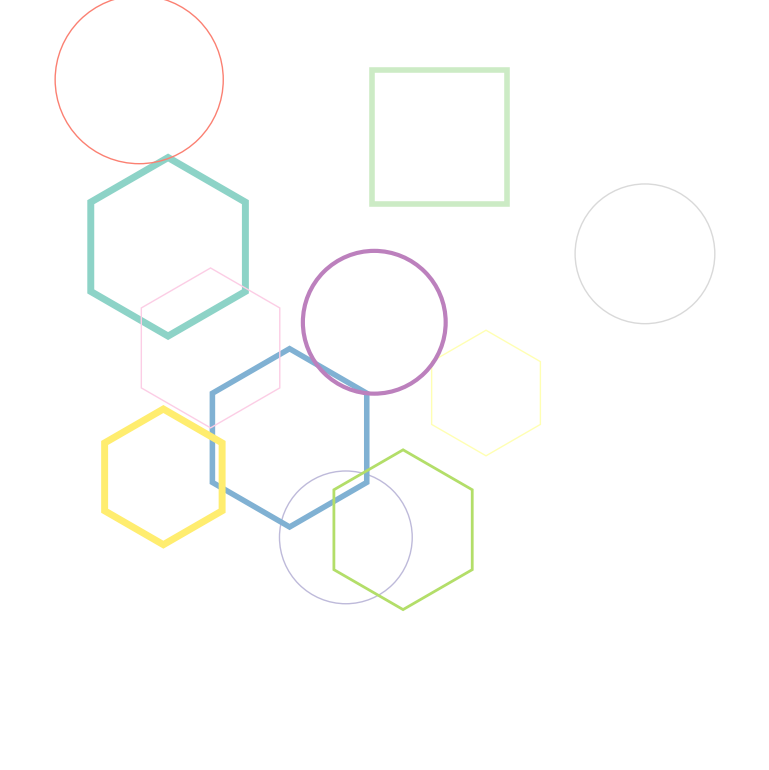[{"shape": "hexagon", "thickness": 2.5, "radius": 0.58, "center": [0.218, 0.679]}, {"shape": "hexagon", "thickness": 0.5, "radius": 0.41, "center": [0.631, 0.49]}, {"shape": "circle", "thickness": 0.5, "radius": 0.43, "center": [0.449, 0.302]}, {"shape": "circle", "thickness": 0.5, "radius": 0.55, "center": [0.181, 0.897]}, {"shape": "hexagon", "thickness": 2, "radius": 0.58, "center": [0.376, 0.431]}, {"shape": "hexagon", "thickness": 1, "radius": 0.52, "center": [0.523, 0.312]}, {"shape": "hexagon", "thickness": 0.5, "radius": 0.52, "center": [0.273, 0.548]}, {"shape": "circle", "thickness": 0.5, "radius": 0.45, "center": [0.838, 0.67]}, {"shape": "circle", "thickness": 1.5, "radius": 0.46, "center": [0.486, 0.581]}, {"shape": "square", "thickness": 2, "radius": 0.44, "center": [0.571, 0.822]}, {"shape": "hexagon", "thickness": 2.5, "radius": 0.44, "center": [0.212, 0.381]}]